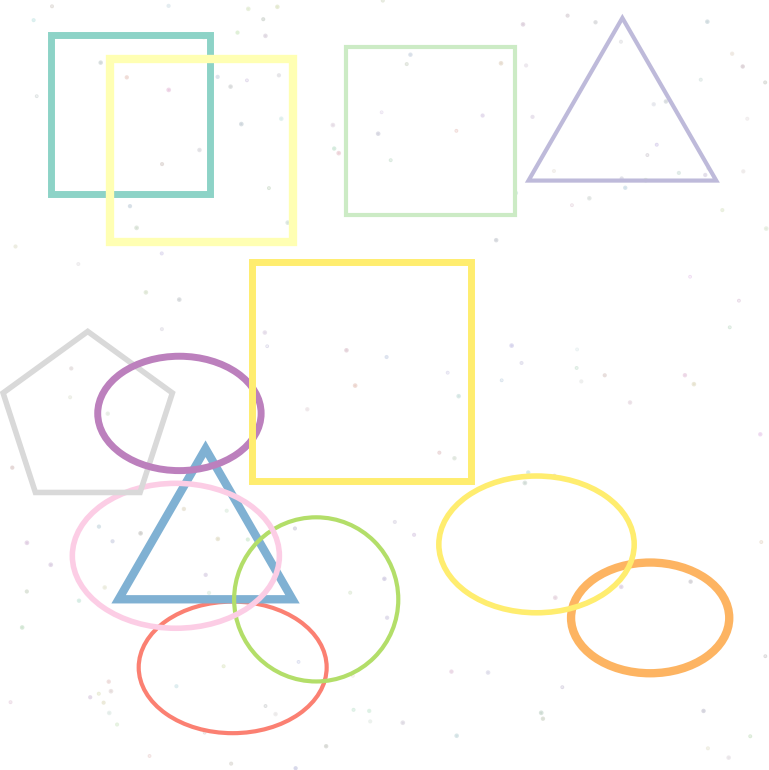[{"shape": "square", "thickness": 2.5, "radius": 0.52, "center": [0.169, 0.852]}, {"shape": "square", "thickness": 3, "radius": 0.6, "center": [0.262, 0.804]}, {"shape": "triangle", "thickness": 1.5, "radius": 0.7, "center": [0.808, 0.836]}, {"shape": "oval", "thickness": 1.5, "radius": 0.61, "center": [0.302, 0.133]}, {"shape": "triangle", "thickness": 3, "radius": 0.65, "center": [0.267, 0.287]}, {"shape": "oval", "thickness": 3, "radius": 0.51, "center": [0.844, 0.198]}, {"shape": "circle", "thickness": 1.5, "radius": 0.53, "center": [0.411, 0.222]}, {"shape": "oval", "thickness": 2, "radius": 0.67, "center": [0.228, 0.278]}, {"shape": "pentagon", "thickness": 2, "radius": 0.58, "center": [0.114, 0.454]}, {"shape": "oval", "thickness": 2.5, "radius": 0.53, "center": [0.233, 0.463]}, {"shape": "square", "thickness": 1.5, "radius": 0.55, "center": [0.559, 0.83]}, {"shape": "oval", "thickness": 2, "radius": 0.63, "center": [0.697, 0.293]}, {"shape": "square", "thickness": 2.5, "radius": 0.71, "center": [0.469, 0.518]}]